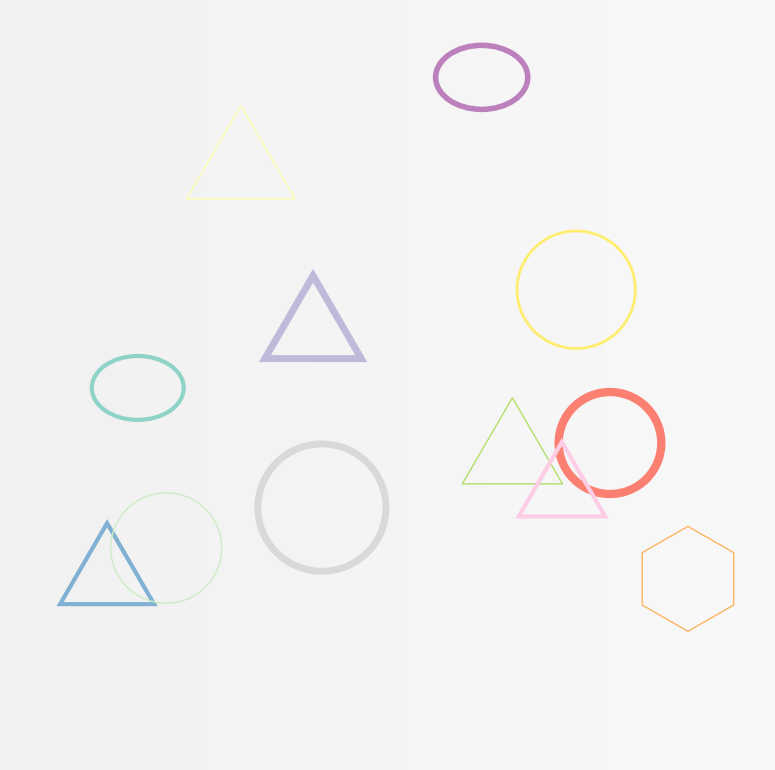[{"shape": "oval", "thickness": 1.5, "radius": 0.3, "center": [0.178, 0.496]}, {"shape": "triangle", "thickness": 0.5, "radius": 0.4, "center": [0.311, 0.782]}, {"shape": "triangle", "thickness": 2.5, "radius": 0.36, "center": [0.404, 0.57]}, {"shape": "circle", "thickness": 3, "radius": 0.33, "center": [0.787, 0.425]}, {"shape": "triangle", "thickness": 1.5, "radius": 0.35, "center": [0.138, 0.25]}, {"shape": "hexagon", "thickness": 0.5, "radius": 0.34, "center": [0.888, 0.248]}, {"shape": "triangle", "thickness": 0.5, "radius": 0.37, "center": [0.661, 0.409]}, {"shape": "triangle", "thickness": 1.5, "radius": 0.32, "center": [0.725, 0.362]}, {"shape": "circle", "thickness": 2.5, "radius": 0.41, "center": [0.415, 0.341]}, {"shape": "oval", "thickness": 2, "radius": 0.3, "center": [0.622, 0.9]}, {"shape": "circle", "thickness": 0.5, "radius": 0.36, "center": [0.214, 0.288]}, {"shape": "circle", "thickness": 1, "radius": 0.38, "center": [0.743, 0.624]}]